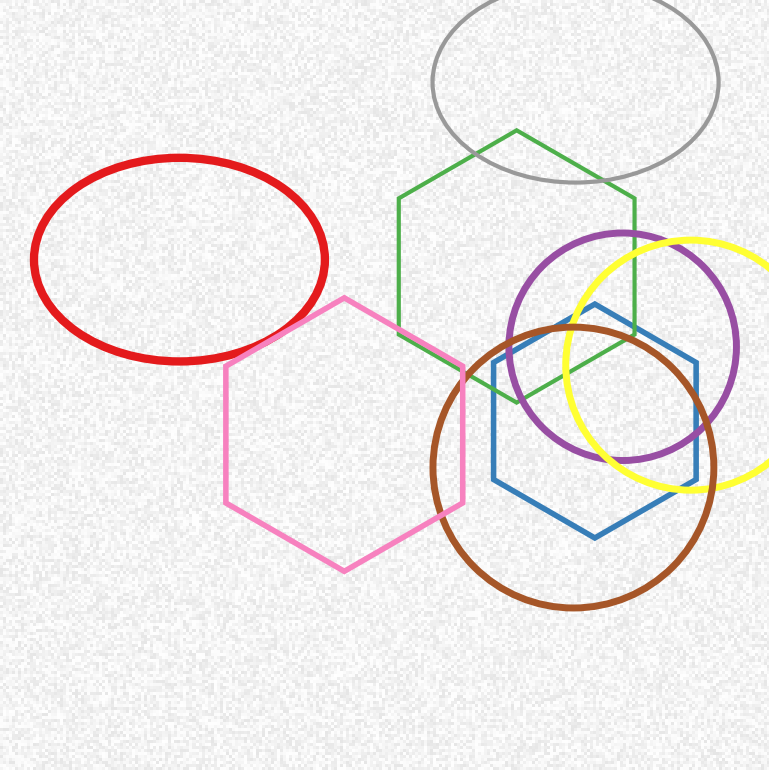[{"shape": "oval", "thickness": 3, "radius": 0.94, "center": [0.233, 0.663]}, {"shape": "hexagon", "thickness": 2, "radius": 0.76, "center": [0.773, 0.453]}, {"shape": "hexagon", "thickness": 1.5, "radius": 0.88, "center": [0.671, 0.654]}, {"shape": "circle", "thickness": 2.5, "radius": 0.74, "center": [0.809, 0.55]}, {"shape": "circle", "thickness": 2.5, "radius": 0.81, "center": [0.897, 0.526]}, {"shape": "circle", "thickness": 2.5, "radius": 0.91, "center": [0.745, 0.393]}, {"shape": "hexagon", "thickness": 2, "radius": 0.89, "center": [0.447, 0.436]}, {"shape": "oval", "thickness": 1.5, "radius": 0.93, "center": [0.747, 0.893]}]